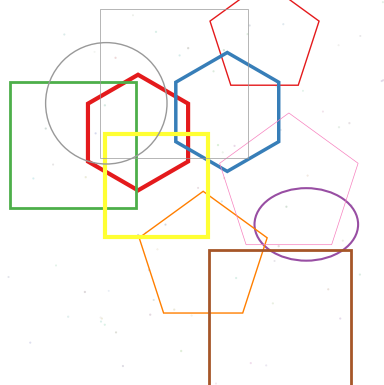[{"shape": "hexagon", "thickness": 3, "radius": 0.75, "center": [0.359, 0.656]}, {"shape": "pentagon", "thickness": 1, "radius": 0.74, "center": [0.687, 0.899]}, {"shape": "hexagon", "thickness": 2.5, "radius": 0.77, "center": [0.59, 0.709]}, {"shape": "square", "thickness": 2, "radius": 0.82, "center": [0.189, 0.624]}, {"shape": "oval", "thickness": 1.5, "radius": 0.67, "center": [0.796, 0.417]}, {"shape": "pentagon", "thickness": 1, "radius": 0.87, "center": [0.528, 0.328]}, {"shape": "square", "thickness": 3, "radius": 0.67, "center": [0.407, 0.517]}, {"shape": "square", "thickness": 2, "radius": 0.92, "center": [0.727, 0.168]}, {"shape": "pentagon", "thickness": 0.5, "radius": 0.95, "center": [0.75, 0.517]}, {"shape": "circle", "thickness": 1, "radius": 0.79, "center": [0.276, 0.732]}, {"shape": "square", "thickness": 0.5, "radius": 0.96, "center": [0.452, 0.784]}]